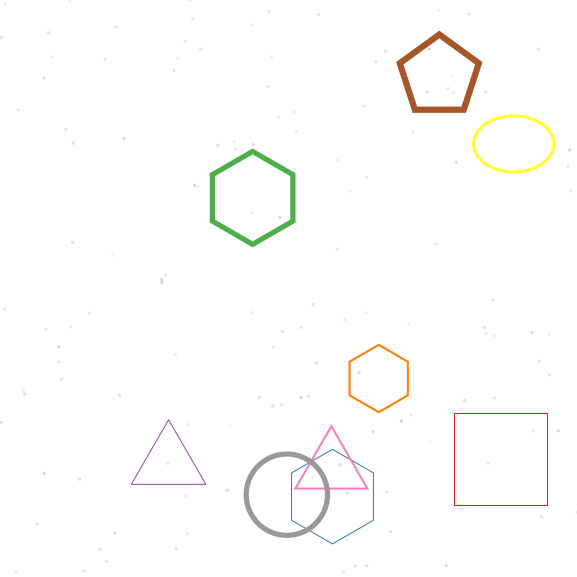[{"shape": "square", "thickness": 0.5, "radius": 0.4, "center": [0.867, 0.204]}, {"shape": "hexagon", "thickness": 0.5, "radius": 0.41, "center": [0.576, 0.139]}, {"shape": "hexagon", "thickness": 2.5, "radius": 0.4, "center": [0.437, 0.656]}, {"shape": "triangle", "thickness": 0.5, "radius": 0.37, "center": [0.292, 0.198]}, {"shape": "hexagon", "thickness": 1, "radius": 0.29, "center": [0.656, 0.344]}, {"shape": "oval", "thickness": 1.5, "radius": 0.35, "center": [0.89, 0.75]}, {"shape": "pentagon", "thickness": 3, "radius": 0.36, "center": [0.761, 0.867]}, {"shape": "triangle", "thickness": 1, "radius": 0.36, "center": [0.574, 0.189]}, {"shape": "circle", "thickness": 2.5, "radius": 0.35, "center": [0.497, 0.143]}]